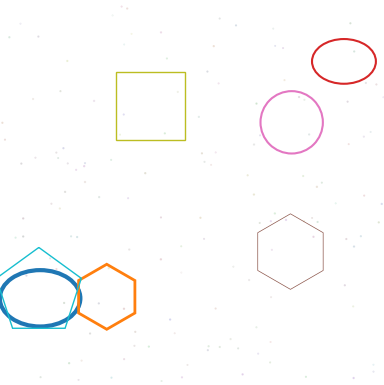[{"shape": "oval", "thickness": 3, "radius": 0.52, "center": [0.104, 0.225]}, {"shape": "hexagon", "thickness": 2, "radius": 0.42, "center": [0.277, 0.229]}, {"shape": "oval", "thickness": 1.5, "radius": 0.41, "center": [0.893, 0.841]}, {"shape": "hexagon", "thickness": 0.5, "radius": 0.49, "center": [0.754, 0.347]}, {"shape": "circle", "thickness": 1.5, "radius": 0.4, "center": [0.758, 0.682]}, {"shape": "square", "thickness": 1, "radius": 0.44, "center": [0.39, 0.724]}, {"shape": "pentagon", "thickness": 1, "radius": 0.58, "center": [0.101, 0.241]}]